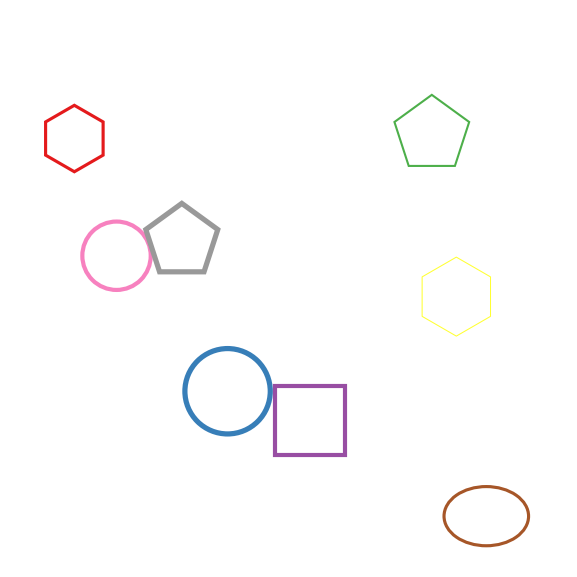[{"shape": "hexagon", "thickness": 1.5, "radius": 0.29, "center": [0.129, 0.759]}, {"shape": "circle", "thickness": 2.5, "radius": 0.37, "center": [0.394, 0.322]}, {"shape": "pentagon", "thickness": 1, "radius": 0.34, "center": [0.748, 0.767]}, {"shape": "square", "thickness": 2, "radius": 0.3, "center": [0.537, 0.271]}, {"shape": "hexagon", "thickness": 0.5, "radius": 0.34, "center": [0.79, 0.486]}, {"shape": "oval", "thickness": 1.5, "radius": 0.37, "center": [0.842, 0.105]}, {"shape": "circle", "thickness": 2, "radius": 0.3, "center": [0.202, 0.556]}, {"shape": "pentagon", "thickness": 2.5, "radius": 0.33, "center": [0.315, 0.581]}]